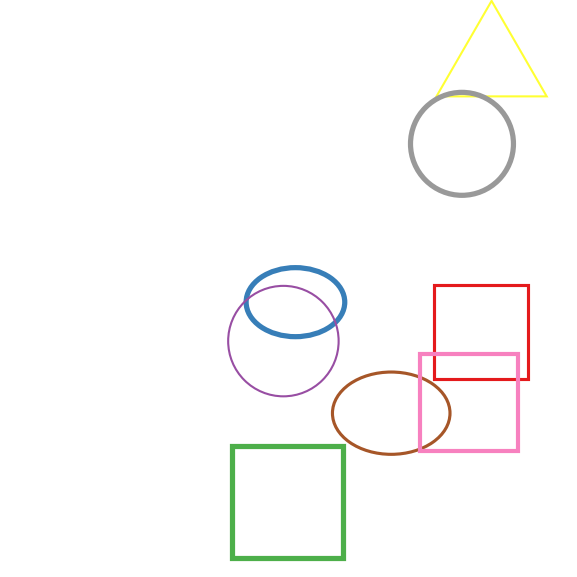[{"shape": "square", "thickness": 1.5, "radius": 0.41, "center": [0.832, 0.424]}, {"shape": "oval", "thickness": 2.5, "radius": 0.43, "center": [0.512, 0.476]}, {"shape": "square", "thickness": 2.5, "radius": 0.48, "center": [0.497, 0.13]}, {"shape": "circle", "thickness": 1, "radius": 0.48, "center": [0.491, 0.408]}, {"shape": "triangle", "thickness": 1, "radius": 0.55, "center": [0.851, 0.887]}, {"shape": "oval", "thickness": 1.5, "radius": 0.51, "center": [0.677, 0.284]}, {"shape": "square", "thickness": 2, "radius": 0.42, "center": [0.812, 0.302]}, {"shape": "circle", "thickness": 2.5, "radius": 0.45, "center": [0.8, 0.75]}]